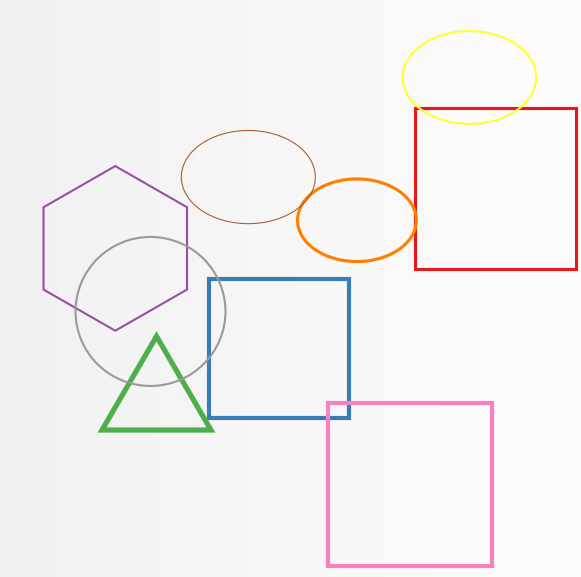[{"shape": "square", "thickness": 1.5, "radius": 0.7, "center": [0.852, 0.672]}, {"shape": "square", "thickness": 2, "radius": 0.6, "center": [0.48, 0.396]}, {"shape": "triangle", "thickness": 2.5, "radius": 0.54, "center": [0.269, 0.309]}, {"shape": "hexagon", "thickness": 1, "radius": 0.71, "center": [0.198, 0.569]}, {"shape": "oval", "thickness": 1.5, "radius": 0.51, "center": [0.614, 0.618]}, {"shape": "oval", "thickness": 1, "radius": 0.57, "center": [0.808, 0.865]}, {"shape": "oval", "thickness": 0.5, "radius": 0.58, "center": [0.427, 0.693]}, {"shape": "square", "thickness": 2, "radius": 0.71, "center": [0.705, 0.16]}, {"shape": "circle", "thickness": 1, "radius": 0.65, "center": [0.259, 0.46]}]